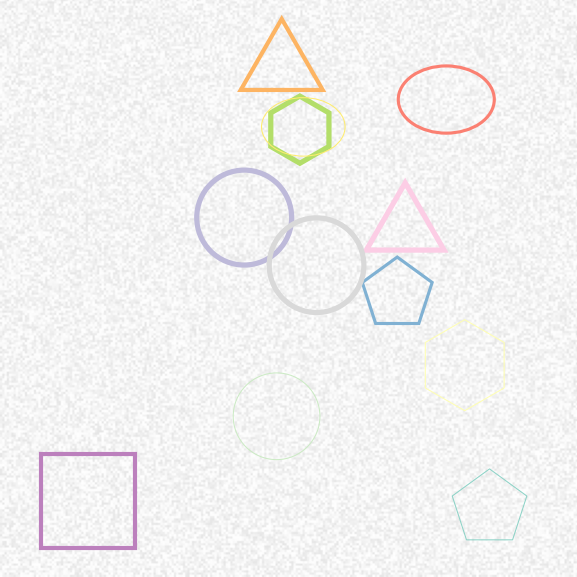[{"shape": "pentagon", "thickness": 0.5, "radius": 0.34, "center": [0.848, 0.119]}, {"shape": "hexagon", "thickness": 0.5, "radius": 0.39, "center": [0.805, 0.367]}, {"shape": "circle", "thickness": 2.5, "radius": 0.41, "center": [0.423, 0.622]}, {"shape": "oval", "thickness": 1.5, "radius": 0.42, "center": [0.773, 0.827]}, {"shape": "pentagon", "thickness": 1.5, "radius": 0.32, "center": [0.688, 0.49]}, {"shape": "triangle", "thickness": 2, "radius": 0.41, "center": [0.488, 0.884]}, {"shape": "hexagon", "thickness": 2.5, "radius": 0.29, "center": [0.519, 0.775]}, {"shape": "triangle", "thickness": 2.5, "radius": 0.39, "center": [0.702, 0.605]}, {"shape": "circle", "thickness": 2.5, "radius": 0.41, "center": [0.548, 0.54]}, {"shape": "square", "thickness": 2, "radius": 0.4, "center": [0.152, 0.132]}, {"shape": "circle", "thickness": 0.5, "radius": 0.38, "center": [0.479, 0.278]}, {"shape": "oval", "thickness": 0.5, "radius": 0.36, "center": [0.525, 0.779]}]